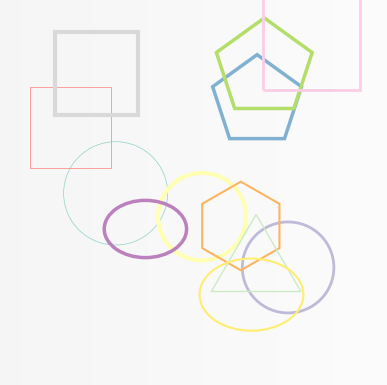[{"shape": "circle", "thickness": 0.5, "radius": 0.67, "center": [0.298, 0.498]}, {"shape": "circle", "thickness": 3, "radius": 0.57, "center": [0.521, 0.437]}, {"shape": "circle", "thickness": 2, "radius": 0.59, "center": [0.743, 0.305]}, {"shape": "square", "thickness": 0.5, "radius": 0.52, "center": [0.183, 0.669]}, {"shape": "pentagon", "thickness": 2.5, "radius": 0.6, "center": [0.663, 0.737]}, {"shape": "hexagon", "thickness": 1.5, "radius": 0.58, "center": [0.621, 0.413]}, {"shape": "pentagon", "thickness": 2.5, "radius": 0.65, "center": [0.682, 0.823]}, {"shape": "square", "thickness": 2, "radius": 0.63, "center": [0.804, 0.893]}, {"shape": "square", "thickness": 3, "radius": 0.54, "center": [0.25, 0.809]}, {"shape": "oval", "thickness": 2.5, "radius": 0.53, "center": [0.375, 0.405]}, {"shape": "triangle", "thickness": 1, "radius": 0.67, "center": [0.661, 0.31]}, {"shape": "oval", "thickness": 1.5, "radius": 0.67, "center": [0.649, 0.235]}]